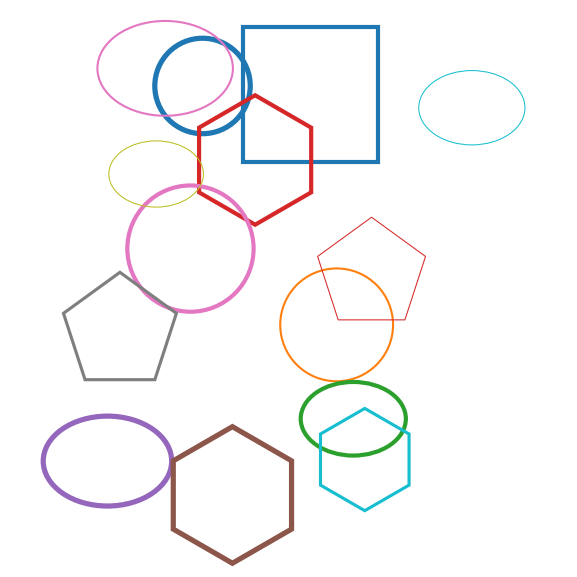[{"shape": "square", "thickness": 2, "radius": 0.59, "center": [0.538, 0.836]}, {"shape": "circle", "thickness": 2.5, "radius": 0.41, "center": [0.351, 0.85]}, {"shape": "circle", "thickness": 1, "radius": 0.49, "center": [0.583, 0.437]}, {"shape": "oval", "thickness": 2, "radius": 0.46, "center": [0.612, 0.274]}, {"shape": "pentagon", "thickness": 0.5, "radius": 0.49, "center": [0.643, 0.525]}, {"shape": "hexagon", "thickness": 2, "radius": 0.56, "center": [0.442, 0.722]}, {"shape": "oval", "thickness": 2.5, "radius": 0.56, "center": [0.186, 0.201]}, {"shape": "hexagon", "thickness": 2.5, "radius": 0.59, "center": [0.402, 0.142]}, {"shape": "circle", "thickness": 2, "radius": 0.55, "center": [0.33, 0.569]}, {"shape": "oval", "thickness": 1, "radius": 0.59, "center": [0.286, 0.881]}, {"shape": "pentagon", "thickness": 1.5, "radius": 0.51, "center": [0.208, 0.425]}, {"shape": "oval", "thickness": 0.5, "radius": 0.41, "center": [0.27, 0.698]}, {"shape": "oval", "thickness": 0.5, "radius": 0.46, "center": [0.817, 0.813]}, {"shape": "hexagon", "thickness": 1.5, "radius": 0.44, "center": [0.632, 0.203]}]